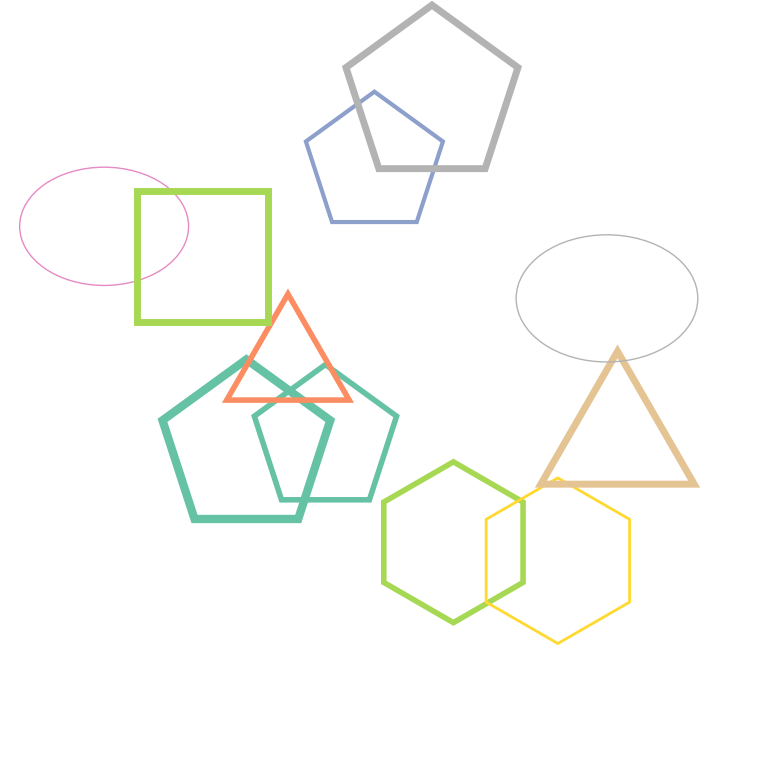[{"shape": "pentagon", "thickness": 3, "radius": 0.57, "center": [0.32, 0.419]}, {"shape": "pentagon", "thickness": 2, "radius": 0.49, "center": [0.423, 0.429]}, {"shape": "triangle", "thickness": 2, "radius": 0.46, "center": [0.374, 0.526]}, {"shape": "pentagon", "thickness": 1.5, "radius": 0.47, "center": [0.486, 0.787]}, {"shape": "oval", "thickness": 0.5, "radius": 0.55, "center": [0.135, 0.706]}, {"shape": "square", "thickness": 2.5, "radius": 0.43, "center": [0.263, 0.667]}, {"shape": "hexagon", "thickness": 2, "radius": 0.52, "center": [0.589, 0.296]}, {"shape": "hexagon", "thickness": 1, "radius": 0.54, "center": [0.724, 0.272]}, {"shape": "triangle", "thickness": 2.5, "radius": 0.58, "center": [0.802, 0.429]}, {"shape": "oval", "thickness": 0.5, "radius": 0.59, "center": [0.788, 0.612]}, {"shape": "pentagon", "thickness": 2.5, "radius": 0.59, "center": [0.561, 0.876]}]